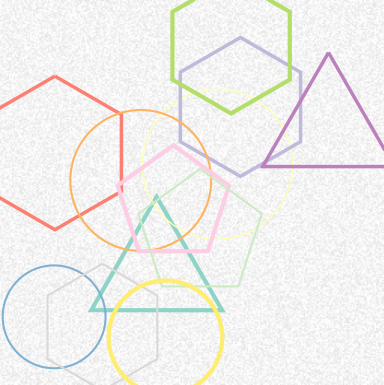[{"shape": "triangle", "thickness": 3, "radius": 0.98, "center": [0.407, 0.292]}, {"shape": "circle", "thickness": 1, "radius": 0.97, "center": [0.565, 0.573]}, {"shape": "hexagon", "thickness": 2.5, "radius": 0.9, "center": [0.624, 0.722]}, {"shape": "hexagon", "thickness": 2.5, "radius": 1.0, "center": [0.143, 0.603]}, {"shape": "circle", "thickness": 1.5, "radius": 0.67, "center": [0.141, 0.177]}, {"shape": "circle", "thickness": 1.5, "radius": 0.92, "center": [0.366, 0.531]}, {"shape": "hexagon", "thickness": 3, "radius": 0.88, "center": [0.6, 0.881]}, {"shape": "pentagon", "thickness": 3, "radius": 0.76, "center": [0.45, 0.471]}, {"shape": "hexagon", "thickness": 1.5, "radius": 0.82, "center": [0.266, 0.15]}, {"shape": "triangle", "thickness": 2.5, "radius": 0.99, "center": [0.853, 0.666]}, {"shape": "pentagon", "thickness": 1.5, "radius": 0.84, "center": [0.52, 0.393]}, {"shape": "circle", "thickness": 3, "radius": 0.74, "center": [0.43, 0.124]}]